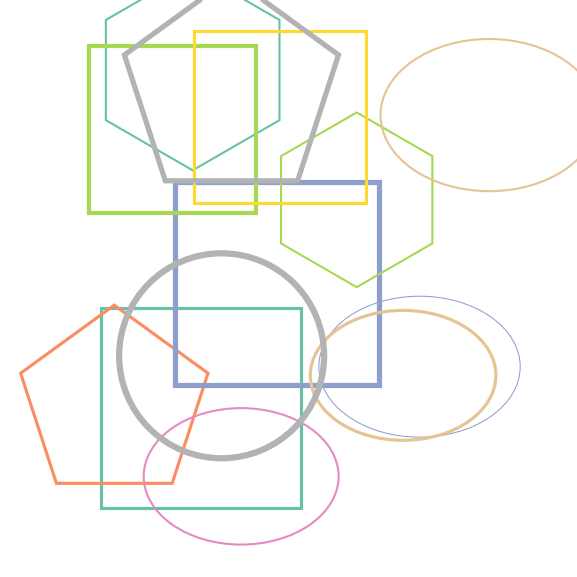[{"shape": "hexagon", "thickness": 1, "radius": 0.87, "center": [0.334, 0.878]}, {"shape": "square", "thickness": 1.5, "radius": 0.87, "center": [0.348, 0.292]}, {"shape": "pentagon", "thickness": 1.5, "radius": 0.85, "center": [0.198, 0.3]}, {"shape": "square", "thickness": 2.5, "radius": 0.88, "center": [0.479, 0.508]}, {"shape": "oval", "thickness": 0.5, "radius": 0.87, "center": [0.726, 0.364]}, {"shape": "oval", "thickness": 1, "radius": 0.84, "center": [0.418, 0.174]}, {"shape": "square", "thickness": 2, "radius": 0.72, "center": [0.299, 0.774]}, {"shape": "hexagon", "thickness": 1, "radius": 0.76, "center": [0.618, 0.653]}, {"shape": "square", "thickness": 1.5, "radius": 0.75, "center": [0.485, 0.797]}, {"shape": "oval", "thickness": 1.5, "radius": 0.8, "center": [0.698, 0.349]}, {"shape": "oval", "thickness": 1, "radius": 0.94, "center": [0.847, 0.8]}, {"shape": "circle", "thickness": 3, "radius": 0.89, "center": [0.384, 0.383]}, {"shape": "pentagon", "thickness": 2.5, "radius": 0.97, "center": [0.401, 0.844]}]